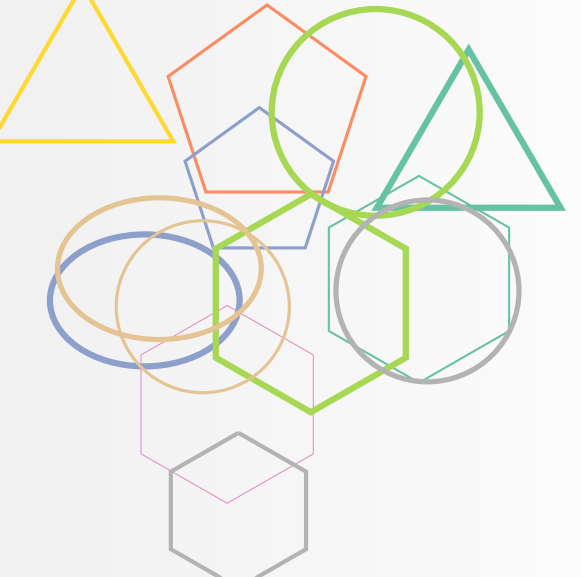[{"shape": "triangle", "thickness": 3, "radius": 0.91, "center": [0.806, 0.731]}, {"shape": "hexagon", "thickness": 1, "radius": 0.9, "center": [0.721, 0.516]}, {"shape": "pentagon", "thickness": 1.5, "radius": 0.89, "center": [0.459, 0.811]}, {"shape": "pentagon", "thickness": 1.5, "radius": 0.67, "center": [0.446, 0.678]}, {"shape": "oval", "thickness": 3, "radius": 0.82, "center": [0.249, 0.479]}, {"shape": "hexagon", "thickness": 0.5, "radius": 0.86, "center": [0.391, 0.299]}, {"shape": "hexagon", "thickness": 3, "radius": 0.94, "center": [0.535, 0.474]}, {"shape": "circle", "thickness": 3, "radius": 0.89, "center": [0.646, 0.805]}, {"shape": "triangle", "thickness": 2, "radius": 0.9, "center": [0.142, 0.845]}, {"shape": "oval", "thickness": 2.5, "radius": 0.88, "center": [0.274, 0.534]}, {"shape": "circle", "thickness": 1.5, "radius": 0.74, "center": [0.349, 0.468]}, {"shape": "hexagon", "thickness": 2, "radius": 0.67, "center": [0.41, 0.115]}, {"shape": "circle", "thickness": 2.5, "radius": 0.79, "center": [0.735, 0.495]}]